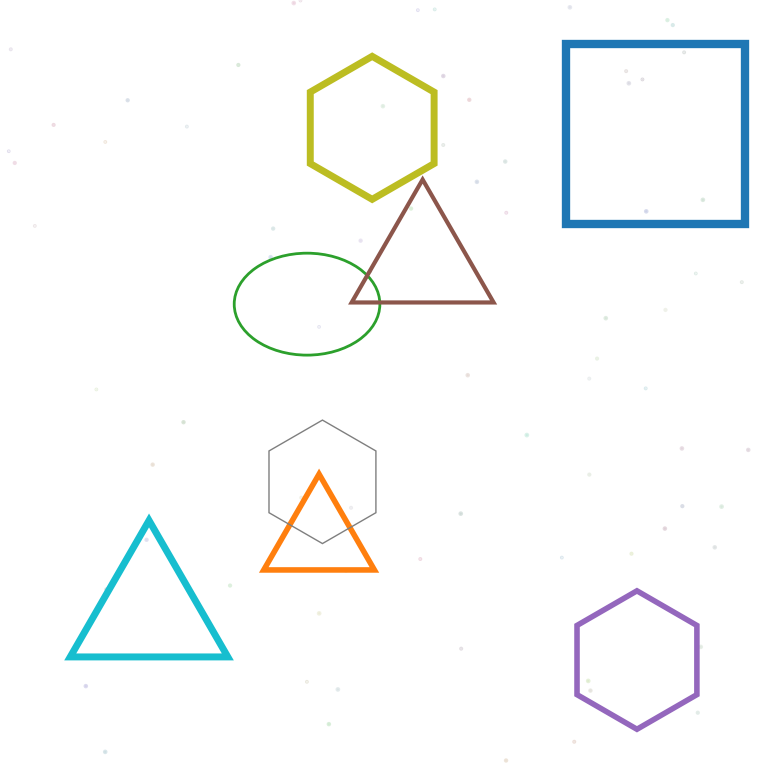[{"shape": "square", "thickness": 3, "radius": 0.58, "center": [0.851, 0.826]}, {"shape": "triangle", "thickness": 2, "radius": 0.41, "center": [0.414, 0.301]}, {"shape": "oval", "thickness": 1, "radius": 0.47, "center": [0.399, 0.605]}, {"shape": "hexagon", "thickness": 2, "radius": 0.45, "center": [0.827, 0.143]}, {"shape": "triangle", "thickness": 1.5, "radius": 0.53, "center": [0.549, 0.66]}, {"shape": "hexagon", "thickness": 0.5, "radius": 0.4, "center": [0.419, 0.374]}, {"shape": "hexagon", "thickness": 2.5, "radius": 0.46, "center": [0.483, 0.834]}, {"shape": "triangle", "thickness": 2.5, "radius": 0.59, "center": [0.194, 0.206]}]